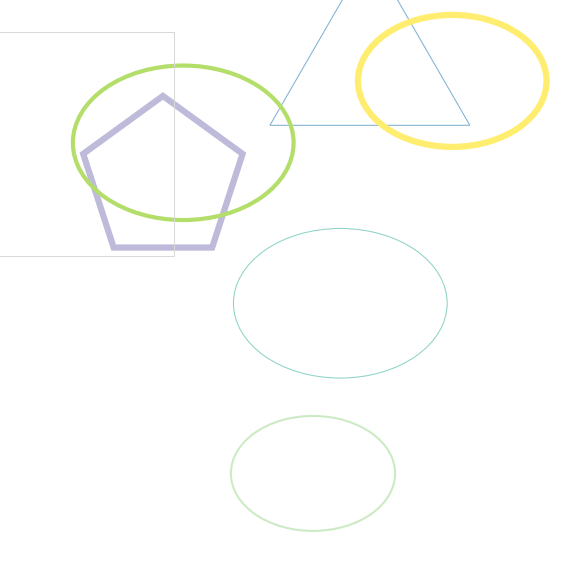[{"shape": "oval", "thickness": 0.5, "radius": 0.93, "center": [0.589, 0.474]}, {"shape": "pentagon", "thickness": 3, "radius": 0.73, "center": [0.282, 0.688]}, {"shape": "triangle", "thickness": 0.5, "radius": 1.0, "center": [0.641, 0.882]}, {"shape": "oval", "thickness": 2, "radius": 0.96, "center": [0.317, 0.752]}, {"shape": "square", "thickness": 0.5, "radius": 0.97, "center": [0.108, 0.75]}, {"shape": "oval", "thickness": 1, "radius": 0.71, "center": [0.542, 0.179]}, {"shape": "oval", "thickness": 3, "radius": 0.82, "center": [0.783, 0.859]}]